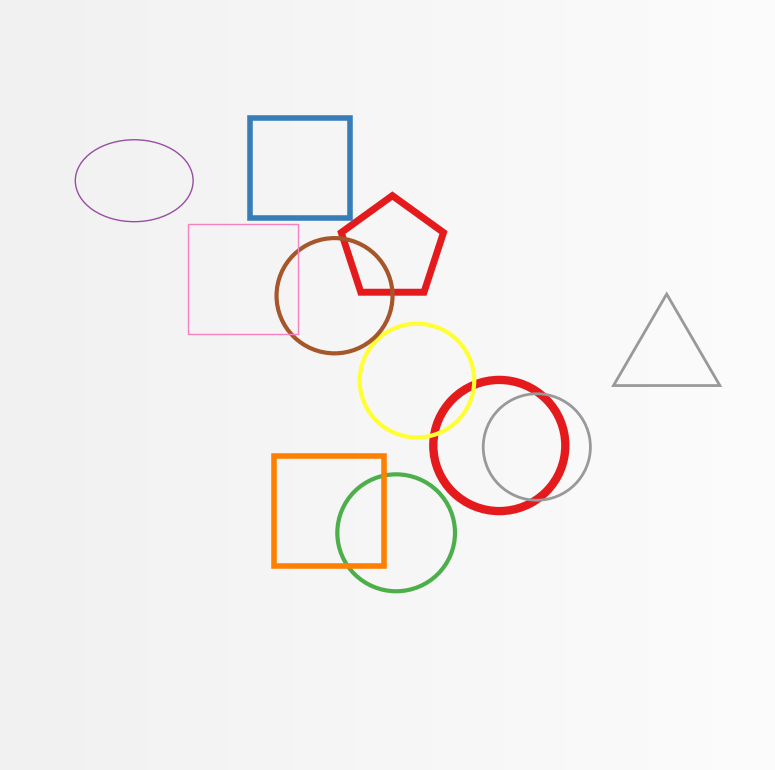[{"shape": "circle", "thickness": 3, "radius": 0.43, "center": [0.644, 0.421]}, {"shape": "pentagon", "thickness": 2.5, "radius": 0.35, "center": [0.506, 0.677]}, {"shape": "square", "thickness": 2, "radius": 0.32, "center": [0.387, 0.782]}, {"shape": "circle", "thickness": 1.5, "radius": 0.38, "center": [0.511, 0.308]}, {"shape": "oval", "thickness": 0.5, "radius": 0.38, "center": [0.173, 0.765]}, {"shape": "square", "thickness": 2, "radius": 0.36, "center": [0.425, 0.336]}, {"shape": "circle", "thickness": 1.5, "radius": 0.37, "center": [0.538, 0.506]}, {"shape": "circle", "thickness": 1.5, "radius": 0.37, "center": [0.432, 0.616]}, {"shape": "square", "thickness": 0.5, "radius": 0.36, "center": [0.314, 0.638]}, {"shape": "circle", "thickness": 1, "radius": 0.35, "center": [0.693, 0.419]}, {"shape": "triangle", "thickness": 1, "radius": 0.4, "center": [0.86, 0.539]}]